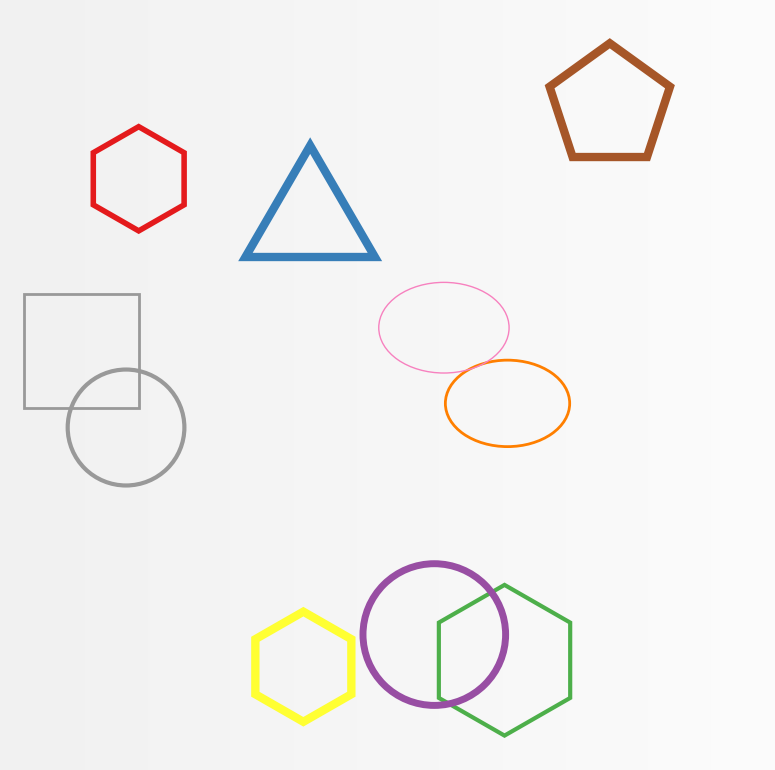[{"shape": "hexagon", "thickness": 2, "radius": 0.34, "center": [0.179, 0.768]}, {"shape": "triangle", "thickness": 3, "radius": 0.48, "center": [0.4, 0.714]}, {"shape": "hexagon", "thickness": 1.5, "radius": 0.49, "center": [0.651, 0.143]}, {"shape": "circle", "thickness": 2.5, "radius": 0.46, "center": [0.56, 0.176]}, {"shape": "oval", "thickness": 1, "radius": 0.4, "center": [0.655, 0.476]}, {"shape": "hexagon", "thickness": 3, "radius": 0.36, "center": [0.391, 0.134]}, {"shape": "pentagon", "thickness": 3, "radius": 0.41, "center": [0.787, 0.862]}, {"shape": "oval", "thickness": 0.5, "radius": 0.42, "center": [0.573, 0.574]}, {"shape": "square", "thickness": 1, "radius": 0.37, "center": [0.105, 0.545]}, {"shape": "circle", "thickness": 1.5, "radius": 0.38, "center": [0.163, 0.445]}]